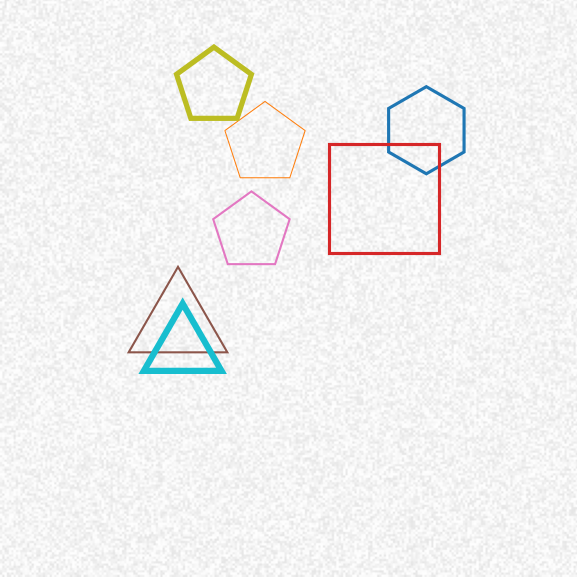[{"shape": "hexagon", "thickness": 1.5, "radius": 0.38, "center": [0.738, 0.774]}, {"shape": "pentagon", "thickness": 0.5, "radius": 0.37, "center": [0.459, 0.75]}, {"shape": "square", "thickness": 1.5, "radius": 0.47, "center": [0.665, 0.655]}, {"shape": "triangle", "thickness": 1, "radius": 0.49, "center": [0.308, 0.438]}, {"shape": "pentagon", "thickness": 1, "radius": 0.35, "center": [0.435, 0.598]}, {"shape": "pentagon", "thickness": 2.5, "radius": 0.34, "center": [0.371, 0.849]}, {"shape": "triangle", "thickness": 3, "radius": 0.39, "center": [0.316, 0.396]}]